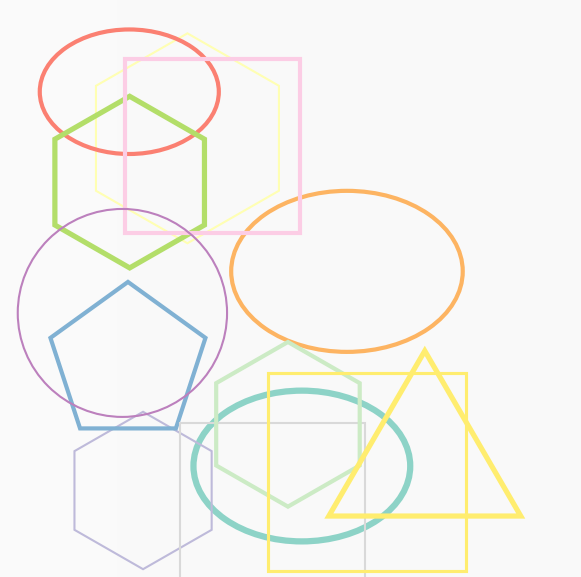[{"shape": "oval", "thickness": 3, "radius": 0.93, "center": [0.519, 0.192]}, {"shape": "hexagon", "thickness": 1, "radius": 0.91, "center": [0.322, 0.76]}, {"shape": "hexagon", "thickness": 1, "radius": 0.68, "center": [0.246, 0.15]}, {"shape": "oval", "thickness": 2, "radius": 0.77, "center": [0.222, 0.84]}, {"shape": "pentagon", "thickness": 2, "radius": 0.7, "center": [0.22, 0.371]}, {"shape": "oval", "thickness": 2, "radius": 1.0, "center": [0.597, 0.529]}, {"shape": "hexagon", "thickness": 2.5, "radius": 0.74, "center": [0.223, 0.684]}, {"shape": "square", "thickness": 2, "radius": 0.75, "center": [0.365, 0.747]}, {"shape": "square", "thickness": 1, "radius": 0.8, "center": [0.469, 0.108]}, {"shape": "circle", "thickness": 1, "radius": 0.9, "center": [0.211, 0.457]}, {"shape": "hexagon", "thickness": 2, "radius": 0.71, "center": [0.495, 0.264]}, {"shape": "square", "thickness": 1.5, "radius": 0.85, "center": [0.631, 0.182]}, {"shape": "triangle", "thickness": 2.5, "radius": 0.95, "center": [0.731, 0.201]}]